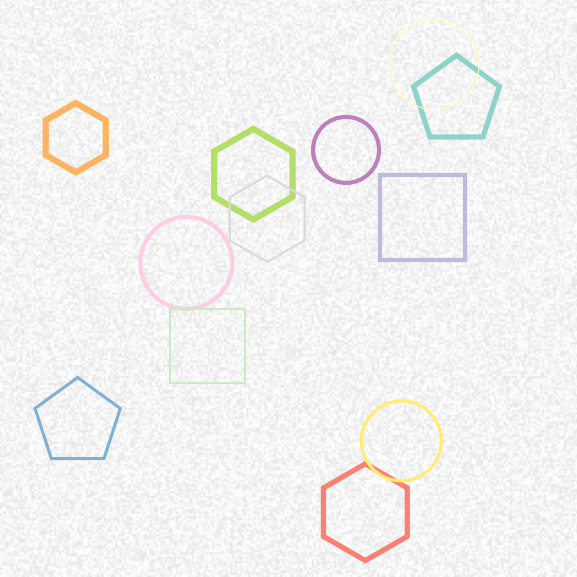[{"shape": "pentagon", "thickness": 2.5, "radius": 0.39, "center": [0.79, 0.825]}, {"shape": "circle", "thickness": 0.5, "radius": 0.39, "center": [0.752, 0.887]}, {"shape": "square", "thickness": 2, "radius": 0.37, "center": [0.732, 0.622]}, {"shape": "hexagon", "thickness": 2.5, "radius": 0.42, "center": [0.633, 0.112]}, {"shape": "pentagon", "thickness": 1.5, "radius": 0.39, "center": [0.134, 0.268]}, {"shape": "hexagon", "thickness": 3, "radius": 0.3, "center": [0.131, 0.761]}, {"shape": "hexagon", "thickness": 3, "radius": 0.39, "center": [0.439, 0.698]}, {"shape": "circle", "thickness": 2, "radius": 0.4, "center": [0.323, 0.544]}, {"shape": "hexagon", "thickness": 1, "radius": 0.37, "center": [0.463, 0.62]}, {"shape": "circle", "thickness": 2, "radius": 0.29, "center": [0.599, 0.74]}, {"shape": "square", "thickness": 1, "radius": 0.32, "center": [0.359, 0.4]}, {"shape": "circle", "thickness": 1.5, "radius": 0.35, "center": [0.695, 0.236]}]